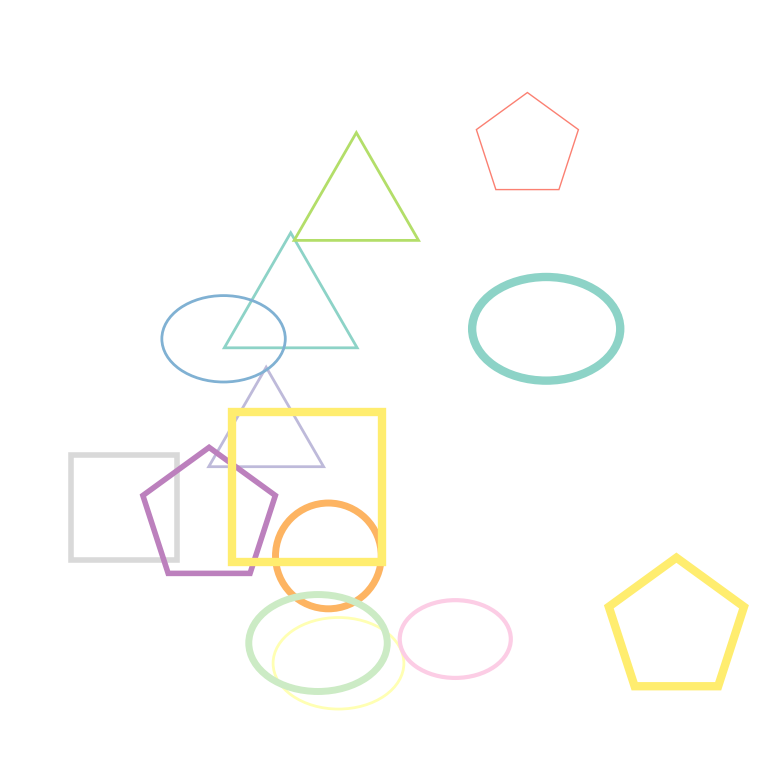[{"shape": "triangle", "thickness": 1, "radius": 0.5, "center": [0.378, 0.598]}, {"shape": "oval", "thickness": 3, "radius": 0.48, "center": [0.709, 0.573]}, {"shape": "oval", "thickness": 1, "radius": 0.42, "center": [0.44, 0.139]}, {"shape": "triangle", "thickness": 1, "radius": 0.43, "center": [0.346, 0.437]}, {"shape": "pentagon", "thickness": 0.5, "radius": 0.35, "center": [0.685, 0.81]}, {"shape": "oval", "thickness": 1, "radius": 0.4, "center": [0.29, 0.56]}, {"shape": "circle", "thickness": 2.5, "radius": 0.34, "center": [0.426, 0.278]}, {"shape": "triangle", "thickness": 1, "radius": 0.47, "center": [0.463, 0.734]}, {"shape": "oval", "thickness": 1.5, "radius": 0.36, "center": [0.591, 0.17]}, {"shape": "square", "thickness": 2, "radius": 0.34, "center": [0.161, 0.341]}, {"shape": "pentagon", "thickness": 2, "radius": 0.45, "center": [0.272, 0.329]}, {"shape": "oval", "thickness": 2.5, "radius": 0.45, "center": [0.413, 0.165]}, {"shape": "pentagon", "thickness": 3, "radius": 0.46, "center": [0.878, 0.183]}, {"shape": "square", "thickness": 3, "radius": 0.49, "center": [0.399, 0.368]}]